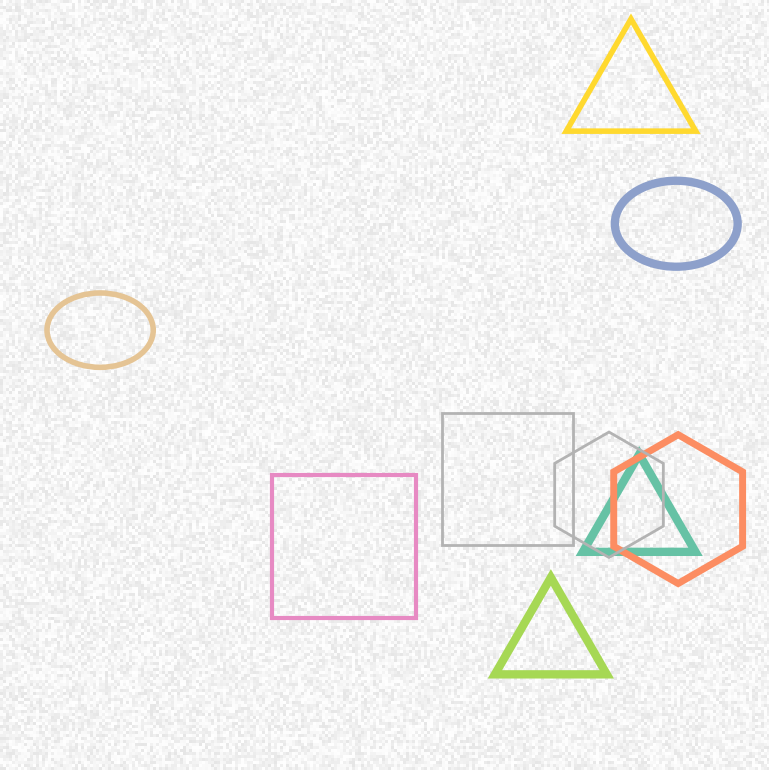[{"shape": "triangle", "thickness": 3, "radius": 0.42, "center": [0.83, 0.326]}, {"shape": "hexagon", "thickness": 2.5, "radius": 0.48, "center": [0.881, 0.339]}, {"shape": "oval", "thickness": 3, "radius": 0.4, "center": [0.878, 0.709]}, {"shape": "square", "thickness": 1.5, "radius": 0.47, "center": [0.447, 0.29]}, {"shape": "triangle", "thickness": 3, "radius": 0.42, "center": [0.715, 0.166]}, {"shape": "triangle", "thickness": 2, "radius": 0.49, "center": [0.819, 0.878]}, {"shape": "oval", "thickness": 2, "radius": 0.34, "center": [0.13, 0.571]}, {"shape": "square", "thickness": 1, "radius": 0.43, "center": [0.659, 0.378]}, {"shape": "hexagon", "thickness": 1, "radius": 0.41, "center": [0.791, 0.357]}]